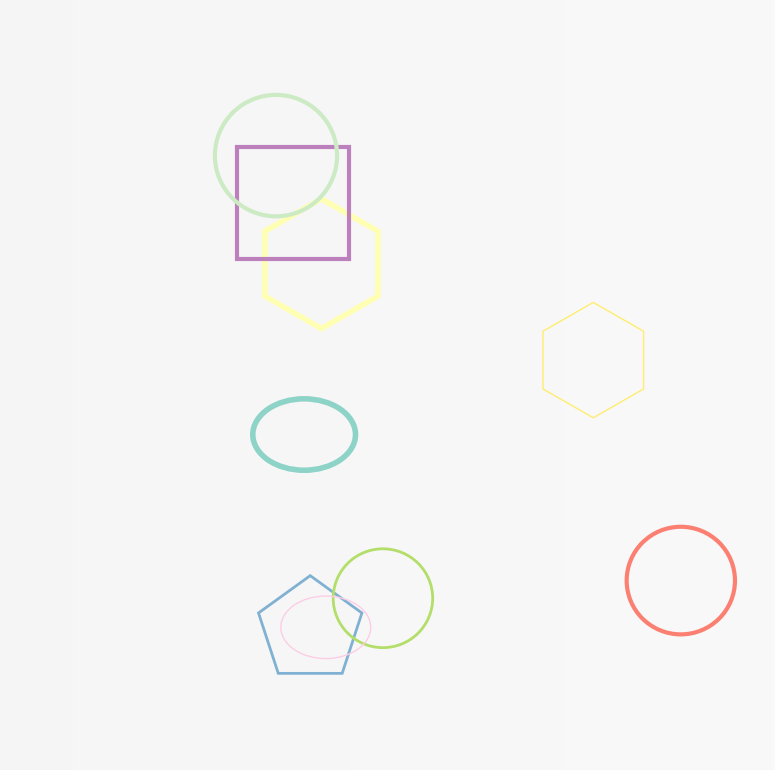[{"shape": "oval", "thickness": 2, "radius": 0.33, "center": [0.392, 0.436]}, {"shape": "hexagon", "thickness": 2, "radius": 0.42, "center": [0.415, 0.658]}, {"shape": "circle", "thickness": 1.5, "radius": 0.35, "center": [0.878, 0.246]}, {"shape": "pentagon", "thickness": 1, "radius": 0.35, "center": [0.4, 0.182]}, {"shape": "circle", "thickness": 1, "radius": 0.32, "center": [0.494, 0.223]}, {"shape": "oval", "thickness": 0.5, "radius": 0.29, "center": [0.42, 0.185]}, {"shape": "square", "thickness": 1.5, "radius": 0.36, "center": [0.378, 0.736]}, {"shape": "circle", "thickness": 1.5, "radius": 0.39, "center": [0.356, 0.798]}, {"shape": "hexagon", "thickness": 0.5, "radius": 0.37, "center": [0.766, 0.532]}]